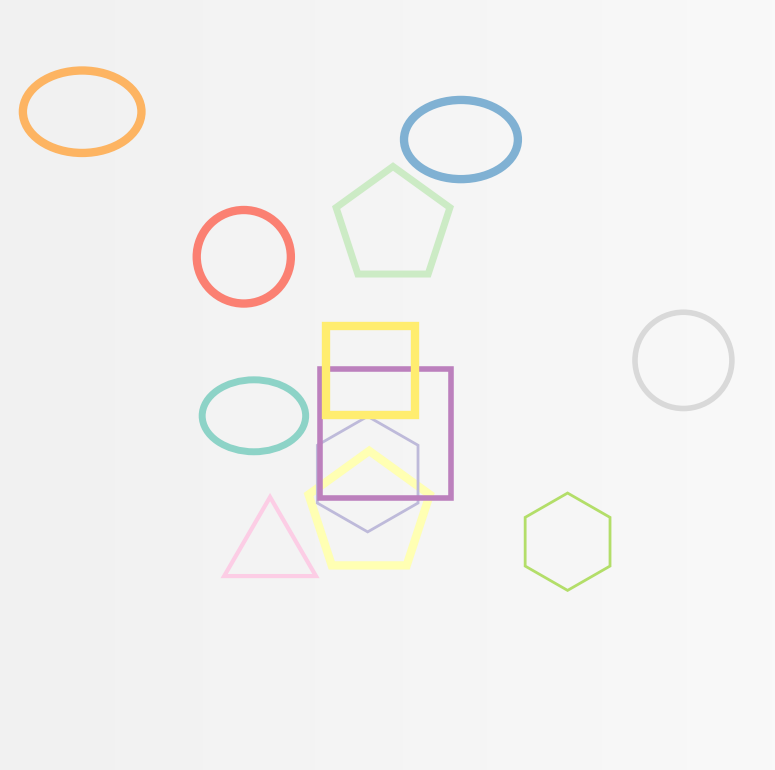[{"shape": "oval", "thickness": 2.5, "radius": 0.33, "center": [0.328, 0.46]}, {"shape": "pentagon", "thickness": 3, "radius": 0.41, "center": [0.476, 0.332]}, {"shape": "hexagon", "thickness": 1, "radius": 0.38, "center": [0.474, 0.384]}, {"shape": "circle", "thickness": 3, "radius": 0.3, "center": [0.315, 0.667]}, {"shape": "oval", "thickness": 3, "radius": 0.37, "center": [0.595, 0.819]}, {"shape": "oval", "thickness": 3, "radius": 0.38, "center": [0.106, 0.855]}, {"shape": "hexagon", "thickness": 1, "radius": 0.32, "center": [0.732, 0.296]}, {"shape": "triangle", "thickness": 1.5, "radius": 0.34, "center": [0.348, 0.286]}, {"shape": "circle", "thickness": 2, "radius": 0.31, "center": [0.882, 0.532]}, {"shape": "square", "thickness": 2, "radius": 0.42, "center": [0.497, 0.437]}, {"shape": "pentagon", "thickness": 2.5, "radius": 0.39, "center": [0.507, 0.707]}, {"shape": "square", "thickness": 3, "radius": 0.29, "center": [0.478, 0.519]}]